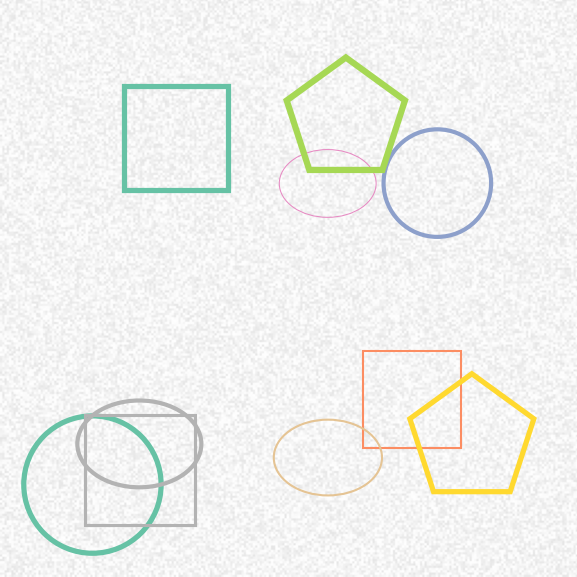[{"shape": "circle", "thickness": 2.5, "radius": 0.59, "center": [0.16, 0.16]}, {"shape": "square", "thickness": 2.5, "radius": 0.45, "center": [0.305, 0.76]}, {"shape": "square", "thickness": 1, "radius": 0.42, "center": [0.714, 0.307]}, {"shape": "circle", "thickness": 2, "radius": 0.47, "center": [0.757, 0.682]}, {"shape": "oval", "thickness": 0.5, "radius": 0.42, "center": [0.567, 0.681]}, {"shape": "pentagon", "thickness": 3, "radius": 0.54, "center": [0.599, 0.792]}, {"shape": "pentagon", "thickness": 2.5, "radius": 0.56, "center": [0.817, 0.239]}, {"shape": "oval", "thickness": 1, "radius": 0.47, "center": [0.568, 0.207]}, {"shape": "square", "thickness": 1.5, "radius": 0.48, "center": [0.242, 0.185]}, {"shape": "oval", "thickness": 2, "radius": 0.54, "center": [0.241, 0.23]}]